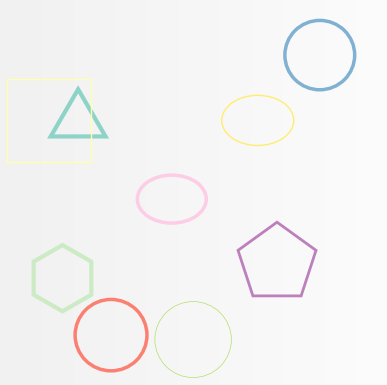[{"shape": "triangle", "thickness": 3, "radius": 0.41, "center": [0.202, 0.686]}, {"shape": "square", "thickness": 1, "radius": 0.54, "center": [0.127, 0.687]}, {"shape": "circle", "thickness": 2.5, "radius": 0.46, "center": [0.287, 0.13]}, {"shape": "circle", "thickness": 2.5, "radius": 0.45, "center": [0.825, 0.857]}, {"shape": "circle", "thickness": 0.5, "radius": 0.49, "center": [0.498, 0.118]}, {"shape": "oval", "thickness": 2.5, "radius": 0.44, "center": [0.443, 0.483]}, {"shape": "pentagon", "thickness": 2, "radius": 0.53, "center": [0.715, 0.317]}, {"shape": "hexagon", "thickness": 3, "radius": 0.43, "center": [0.161, 0.277]}, {"shape": "oval", "thickness": 1, "radius": 0.47, "center": [0.665, 0.687]}]